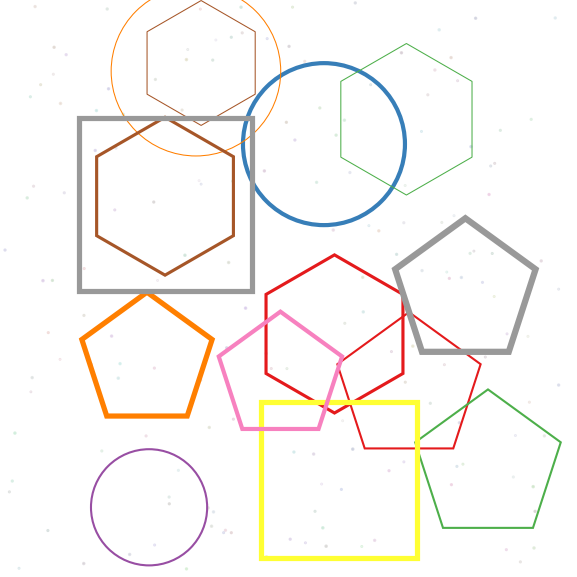[{"shape": "pentagon", "thickness": 1, "radius": 0.65, "center": [0.708, 0.328]}, {"shape": "hexagon", "thickness": 1.5, "radius": 0.68, "center": [0.579, 0.421]}, {"shape": "circle", "thickness": 2, "radius": 0.7, "center": [0.561, 0.75]}, {"shape": "pentagon", "thickness": 1, "radius": 0.66, "center": [0.845, 0.192]}, {"shape": "hexagon", "thickness": 0.5, "radius": 0.66, "center": [0.704, 0.793]}, {"shape": "circle", "thickness": 1, "radius": 0.5, "center": [0.258, 0.121]}, {"shape": "pentagon", "thickness": 2.5, "radius": 0.59, "center": [0.254, 0.375]}, {"shape": "circle", "thickness": 0.5, "radius": 0.73, "center": [0.339, 0.876]}, {"shape": "square", "thickness": 2.5, "radius": 0.68, "center": [0.587, 0.168]}, {"shape": "hexagon", "thickness": 1.5, "radius": 0.68, "center": [0.286, 0.659]}, {"shape": "hexagon", "thickness": 0.5, "radius": 0.54, "center": [0.348, 0.89]}, {"shape": "pentagon", "thickness": 2, "radius": 0.56, "center": [0.486, 0.347]}, {"shape": "pentagon", "thickness": 3, "radius": 0.64, "center": [0.806, 0.493]}, {"shape": "square", "thickness": 2.5, "radius": 0.75, "center": [0.286, 0.645]}]